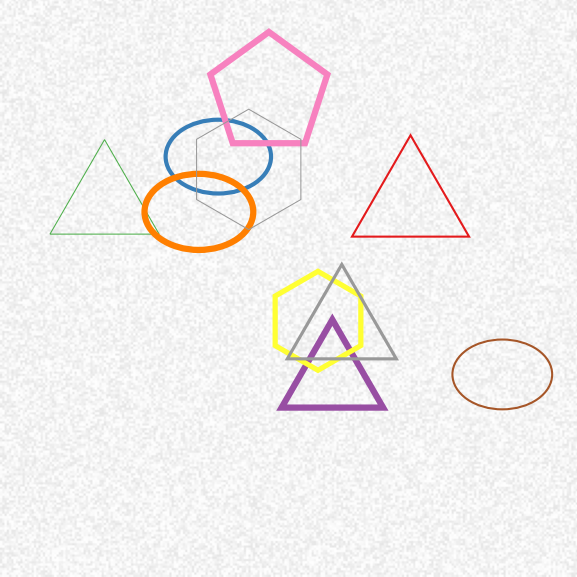[{"shape": "triangle", "thickness": 1, "radius": 0.59, "center": [0.711, 0.648]}, {"shape": "oval", "thickness": 2, "radius": 0.46, "center": [0.378, 0.728]}, {"shape": "triangle", "thickness": 0.5, "radius": 0.55, "center": [0.181, 0.648]}, {"shape": "triangle", "thickness": 3, "radius": 0.51, "center": [0.576, 0.344]}, {"shape": "oval", "thickness": 3, "radius": 0.47, "center": [0.344, 0.632]}, {"shape": "hexagon", "thickness": 2.5, "radius": 0.43, "center": [0.551, 0.444]}, {"shape": "oval", "thickness": 1, "radius": 0.43, "center": [0.87, 0.351]}, {"shape": "pentagon", "thickness": 3, "radius": 0.53, "center": [0.466, 0.837]}, {"shape": "triangle", "thickness": 1.5, "radius": 0.54, "center": [0.592, 0.432]}, {"shape": "hexagon", "thickness": 0.5, "radius": 0.52, "center": [0.431, 0.706]}]